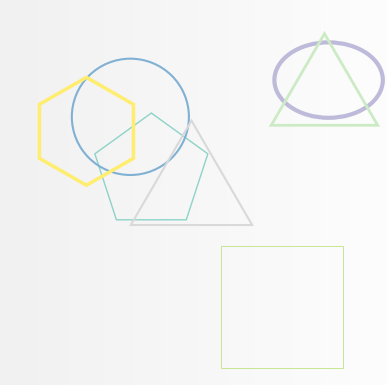[{"shape": "pentagon", "thickness": 1, "radius": 0.77, "center": [0.391, 0.553]}, {"shape": "oval", "thickness": 3, "radius": 0.7, "center": [0.848, 0.792]}, {"shape": "circle", "thickness": 1.5, "radius": 0.76, "center": [0.336, 0.697]}, {"shape": "square", "thickness": 0.5, "radius": 0.79, "center": [0.728, 0.203]}, {"shape": "triangle", "thickness": 1.5, "radius": 0.9, "center": [0.494, 0.506]}, {"shape": "triangle", "thickness": 2, "radius": 0.79, "center": [0.837, 0.754]}, {"shape": "hexagon", "thickness": 2.5, "radius": 0.7, "center": [0.223, 0.659]}]